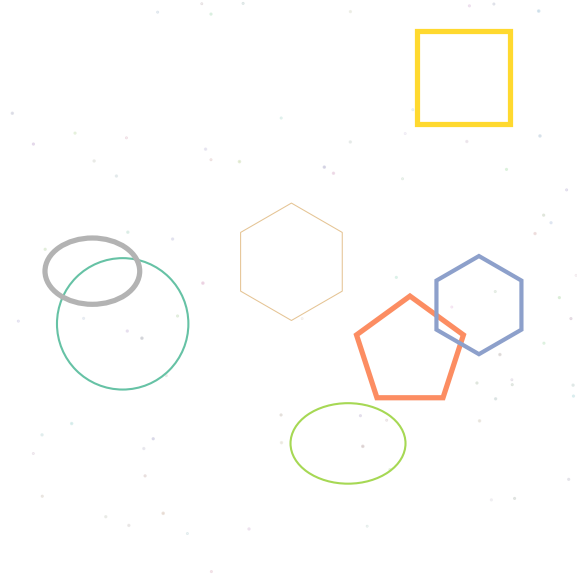[{"shape": "circle", "thickness": 1, "radius": 0.57, "center": [0.212, 0.438]}, {"shape": "pentagon", "thickness": 2.5, "radius": 0.49, "center": [0.71, 0.389]}, {"shape": "hexagon", "thickness": 2, "radius": 0.42, "center": [0.829, 0.471]}, {"shape": "oval", "thickness": 1, "radius": 0.5, "center": [0.603, 0.231]}, {"shape": "square", "thickness": 2.5, "radius": 0.4, "center": [0.802, 0.865]}, {"shape": "hexagon", "thickness": 0.5, "radius": 0.51, "center": [0.505, 0.546]}, {"shape": "oval", "thickness": 2.5, "radius": 0.41, "center": [0.16, 0.53]}]